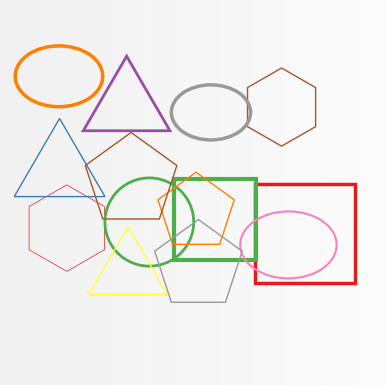[{"shape": "hexagon", "thickness": 0.5, "radius": 0.56, "center": [0.172, 0.407]}, {"shape": "square", "thickness": 2.5, "radius": 0.64, "center": [0.787, 0.394]}, {"shape": "triangle", "thickness": 1, "radius": 0.68, "center": [0.154, 0.557]}, {"shape": "square", "thickness": 3, "radius": 0.53, "center": [0.556, 0.43]}, {"shape": "circle", "thickness": 2, "radius": 0.57, "center": [0.385, 0.423]}, {"shape": "triangle", "thickness": 2, "radius": 0.65, "center": [0.327, 0.725]}, {"shape": "pentagon", "thickness": 1, "radius": 0.52, "center": [0.506, 0.449]}, {"shape": "oval", "thickness": 2.5, "radius": 0.56, "center": [0.152, 0.802]}, {"shape": "triangle", "thickness": 1, "radius": 0.59, "center": [0.33, 0.294]}, {"shape": "pentagon", "thickness": 1, "radius": 0.62, "center": [0.338, 0.532]}, {"shape": "hexagon", "thickness": 1, "radius": 0.51, "center": [0.727, 0.722]}, {"shape": "oval", "thickness": 1.5, "radius": 0.62, "center": [0.744, 0.364]}, {"shape": "pentagon", "thickness": 1, "radius": 0.59, "center": [0.512, 0.311]}, {"shape": "oval", "thickness": 2.5, "radius": 0.51, "center": [0.544, 0.708]}]